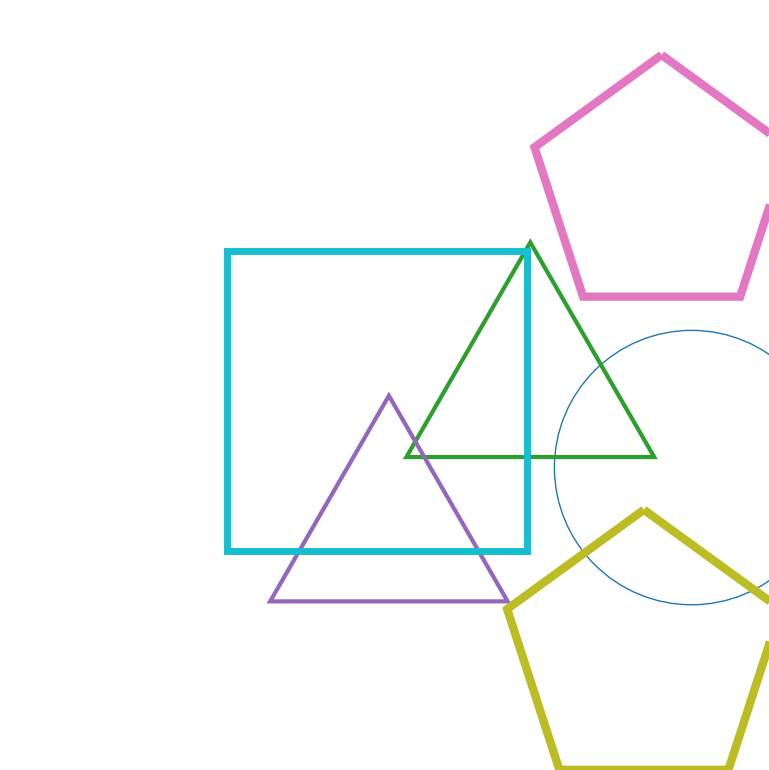[{"shape": "circle", "thickness": 0.5, "radius": 0.89, "center": [0.898, 0.393]}, {"shape": "triangle", "thickness": 1.5, "radius": 0.93, "center": [0.689, 0.499]}, {"shape": "triangle", "thickness": 1.5, "radius": 0.89, "center": [0.505, 0.308]}, {"shape": "pentagon", "thickness": 3, "radius": 0.87, "center": [0.859, 0.755]}, {"shape": "pentagon", "thickness": 3, "radius": 0.93, "center": [0.836, 0.151]}, {"shape": "square", "thickness": 2.5, "radius": 0.97, "center": [0.49, 0.479]}]